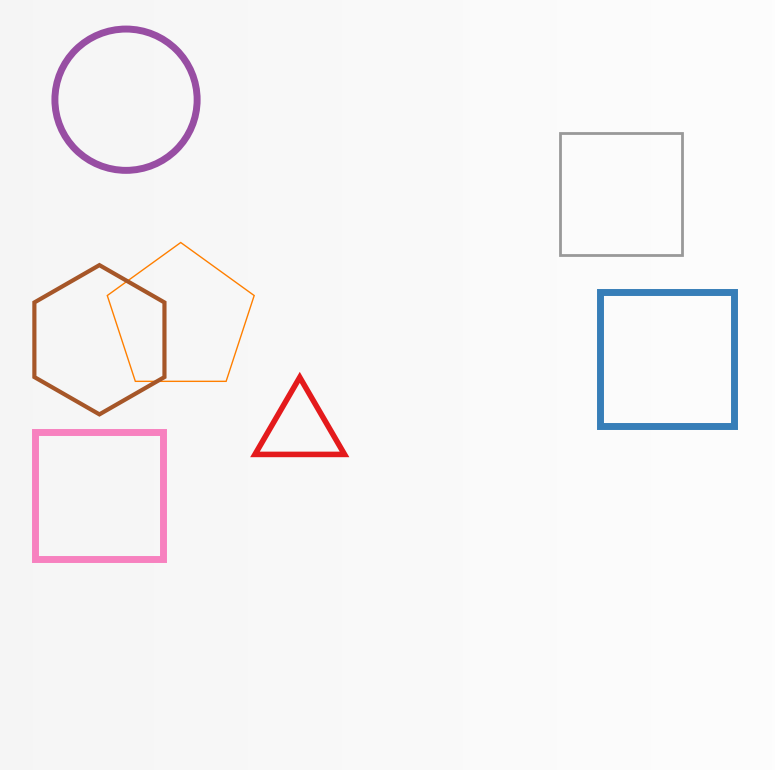[{"shape": "triangle", "thickness": 2, "radius": 0.33, "center": [0.387, 0.443]}, {"shape": "square", "thickness": 2.5, "radius": 0.43, "center": [0.86, 0.534]}, {"shape": "circle", "thickness": 2.5, "radius": 0.46, "center": [0.163, 0.871]}, {"shape": "pentagon", "thickness": 0.5, "radius": 0.5, "center": [0.233, 0.585]}, {"shape": "hexagon", "thickness": 1.5, "radius": 0.48, "center": [0.128, 0.559]}, {"shape": "square", "thickness": 2.5, "radius": 0.41, "center": [0.128, 0.357]}, {"shape": "square", "thickness": 1, "radius": 0.4, "center": [0.801, 0.748]}]